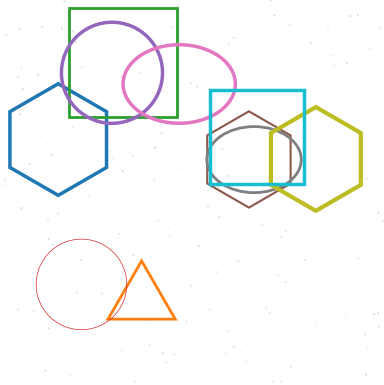[{"shape": "hexagon", "thickness": 2.5, "radius": 0.72, "center": [0.151, 0.638]}, {"shape": "triangle", "thickness": 2, "radius": 0.5, "center": [0.368, 0.221]}, {"shape": "square", "thickness": 2, "radius": 0.71, "center": [0.319, 0.837]}, {"shape": "circle", "thickness": 0.5, "radius": 0.59, "center": [0.212, 0.261]}, {"shape": "circle", "thickness": 2.5, "radius": 0.66, "center": [0.291, 0.811]}, {"shape": "hexagon", "thickness": 1.5, "radius": 0.63, "center": [0.647, 0.586]}, {"shape": "oval", "thickness": 2.5, "radius": 0.73, "center": [0.465, 0.782]}, {"shape": "oval", "thickness": 2, "radius": 0.61, "center": [0.66, 0.585]}, {"shape": "hexagon", "thickness": 3, "radius": 0.67, "center": [0.82, 0.587]}, {"shape": "square", "thickness": 2.5, "radius": 0.61, "center": [0.667, 0.645]}]